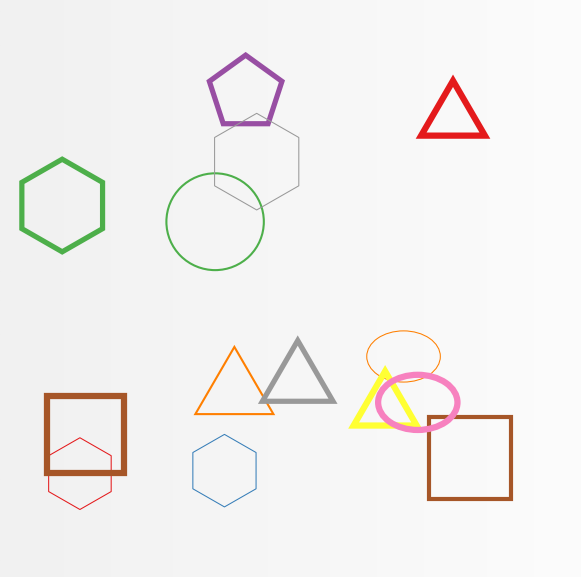[{"shape": "triangle", "thickness": 3, "radius": 0.32, "center": [0.779, 0.796]}, {"shape": "hexagon", "thickness": 0.5, "radius": 0.31, "center": [0.137, 0.179]}, {"shape": "hexagon", "thickness": 0.5, "radius": 0.31, "center": [0.386, 0.184]}, {"shape": "hexagon", "thickness": 2.5, "radius": 0.4, "center": [0.107, 0.643]}, {"shape": "circle", "thickness": 1, "radius": 0.42, "center": [0.37, 0.615]}, {"shape": "pentagon", "thickness": 2.5, "radius": 0.33, "center": [0.423, 0.838]}, {"shape": "triangle", "thickness": 1, "radius": 0.39, "center": [0.403, 0.321]}, {"shape": "oval", "thickness": 0.5, "radius": 0.32, "center": [0.694, 0.382]}, {"shape": "triangle", "thickness": 3, "radius": 0.31, "center": [0.663, 0.294]}, {"shape": "square", "thickness": 3, "radius": 0.33, "center": [0.147, 0.247]}, {"shape": "square", "thickness": 2, "radius": 0.35, "center": [0.809, 0.206]}, {"shape": "oval", "thickness": 3, "radius": 0.34, "center": [0.719, 0.302]}, {"shape": "triangle", "thickness": 2.5, "radius": 0.35, "center": [0.512, 0.339]}, {"shape": "hexagon", "thickness": 0.5, "radius": 0.42, "center": [0.442, 0.719]}]